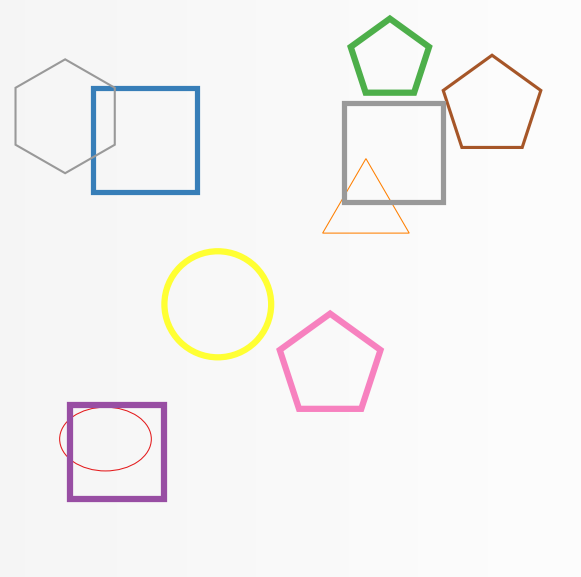[{"shape": "oval", "thickness": 0.5, "radius": 0.39, "center": [0.181, 0.239]}, {"shape": "square", "thickness": 2.5, "radius": 0.45, "center": [0.25, 0.757]}, {"shape": "pentagon", "thickness": 3, "radius": 0.35, "center": [0.671, 0.896]}, {"shape": "square", "thickness": 3, "radius": 0.4, "center": [0.202, 0.216]}, {"shape": "triangle", "thickness": 0.5, "radius": 0.43, "center": [0.63, 0.638]}, {"shape": "circle", "thickness": 3, "radius": 0.46, "center": [0.375, 0.472]}, {"shape": "pentagon", "thickness": 1.5, "radius": 0.44, "center": [0.847, 0.815]}, {"shape": "pentagon", "thickness": 3, "radius": 0.46, "center": [0.568, 0.365]}, {"shape": "square", "thickness": 2.5, "radius": 0.43, "center": [0.677, 0.735]}, {"shape": "hexagon", "thickness": 1, "radius": 0.49, "center": [0.112, 0.798]}]